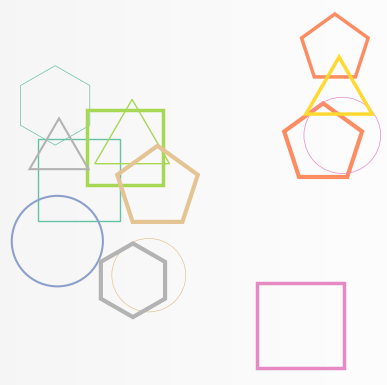[{"shape": "hexagon", "thickness": 0.5, "radius": 0.52, "center": [0.142, 0.726]}, {"shape": "square", "thickness": 1, "radius": 0.53, "center": [0.205, 0.532]}, {"shape": "pentagon", "thickness": 2.5, "radius": 0.45, "center": [0.864, 0.873]}, {"shape": "pentagon", "thickness": 3, "radius": 0.53, "center": [0.834, 0.626]}, {"shape": "circle", "thickness": 1.5, "radius": 0.59, "center": [0.148, 0.374]}, {"shape": "circle", "thickness": 0.5, "radius": 0.5, "center": [0.883, 0.648]}, {"shape": "square", "thickness": 2.5, "radius": 0.56, "center": [0.775, 0.154]}, {"shape": "triangle", "thickness": 1, "radius": 0.56, "center": [0.341, 0.63]}, {"shape": "square", "thickness": 2.5, "radius": 0.49, "center": [0.324, 0.617]}, {"shape": "triangle", "thickness": 2.5, "radius": 0.49, "center": [0.875, 0.753]}, {"shape": "circle", "thickness": 0.5, "radius": 0.48, "center": [0.384, 0.285]}, {"shape": "pentagon", "thickness": 3, "radius": 0.55, "center": [0.406, 0.512]}, {"shape": "hexagon", "thickness": 3, "radius": 0.48, "center": [0.343, 0.272]}, {"shape": "triangle", "thickness": 1.5, "radius": 0.44, "center": [0.152, 0.605]}]